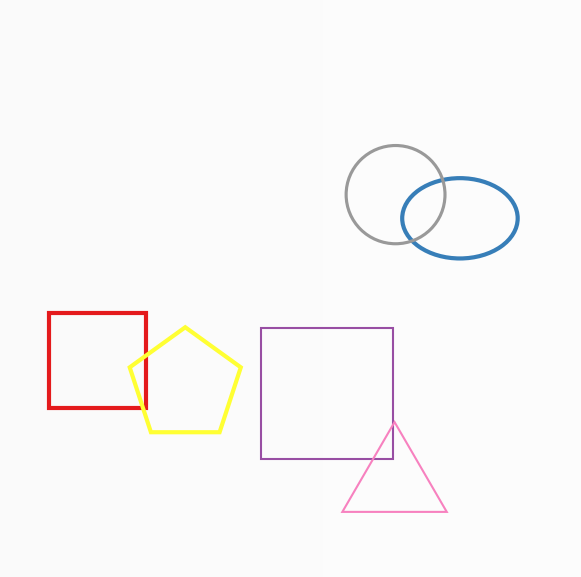[{"shape": "square", "thickness": 2, "radius": 0.41, "center": [0.168, 0.375]}, {"shape": "oval", "thickness": 2, "radius": 0.5, "center": [0.791, 0.621]}, {"shape": "square", "thickness": 1, "radius": 0.57, "center": [0.563, 0.318]}, {"shape": "pentagon", "thickness": 2, "radius": 0.5, "center": [0.319, 0.332]}, {"shape": "triangle", "thickness": 1, "radius": 0.52, "center": [0.679, 0.165]}, {"shape": "circle", "thickness": 1.5, "radius": 0.43, "center": [0.681, 0.662]}]